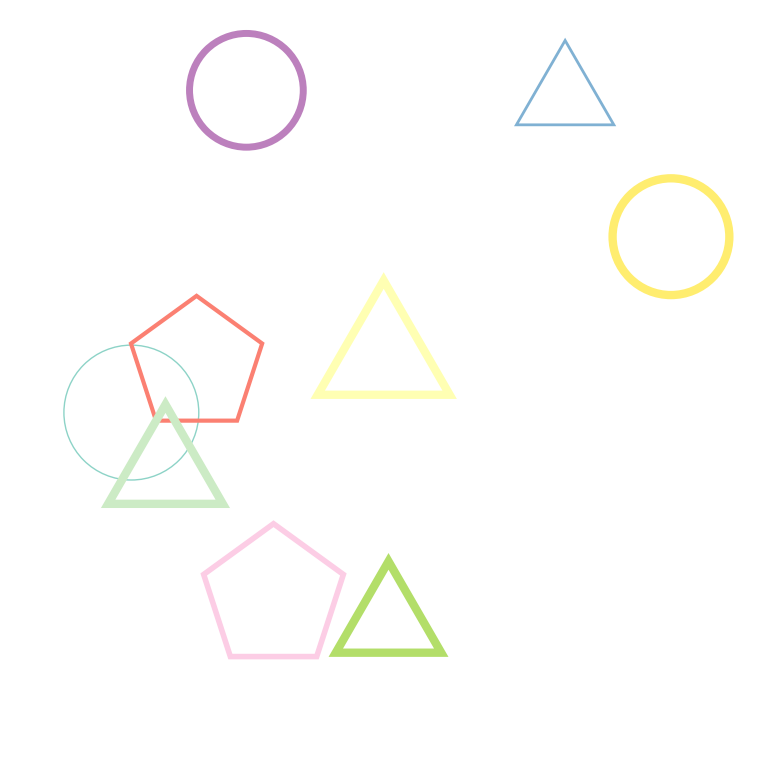[{"shape": "circle", "thickness": 0.5, "radius": 0.44, "center": [0.171, 0.464]}, {"shape": "triangle", "thickness": 3, "radius": 0.49, "center": [0.498, 0.537]}, {"shape": "pentagon", "thickness": 1.5, "radius": 0.45, "center": [0.255, 0.526]}, {"shape": "triangle", "thickness": 1, "radius": 0.37, "center": [0.734, 0.874]}, {"shape": "triangle", "thickness": 3, "radius": 0.4, "center": [0.505, 0.192]}, {"shape": "pentagon", "thickness": 2, "radius": 0.48, "center": [0.355, 0.224]}, {"shape": "circle", "thickness": 2.5, "radius": 0.37, "center": [0.32, 0.883]}, {"shape": "triangle", "thickness": 3, "radius": 0.43, "center": [0.215, 0.389]}, {"shape": "circle", "thickness": 3, "radius": 0.38, "center": [0.871, 0.693]}]